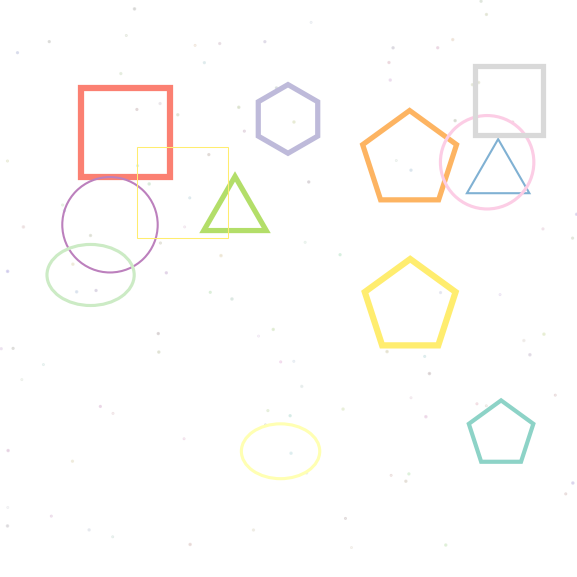[{"shape": "pentagon", "thickness": 2, "radius": 0.29, "center": [0.868, 0.247]}, {"shape": "oval", "thickness": 1.5, "radius": 0.34, "center": [0.486, 0.218]}, {"shape": "hexagon", "thickness": 2.5, "radius": 0.3, "center": [0.499, 0.793]}, {"shape": "square", "thickness": 3, "radius": 0.39, "center": [0.217, 0.769]}, {"shape": "triangle", "thickness": 1, "radius": 0.31, "center": [0.863, 0.696]}, {"shape": "pentagon", "thickness": 2.5, "radius": 0.43, "center": [0.709, 0.722]}, {"shape": "triangle", "thickness": 2.5, "radius": 0.31, "center": [0.407, 0.631]}, {"shape": "circle", "thickness": 1.5, "radius": 0.4, "center": [0.844, 0.718]}, {"shape": "square", "thickness": 2.5, "radius": 0.3, "center": [0.882, 0.825]}, {"shape": "circle", "thickness": 1, "radius": 0.41, "center": [0.19, 0.61]}, {"shape": "oval", "thickness": 1.5, "radius": 0.38, "center": [0.157, 0.523]}, {"shape": "pentagon", "thickness": 3, "radius": 0.41, "center": [0.71, 0.468]}, {"shape": "square", "thickness": 0.5, "radius": 0.4, "center": [0.316, 0.666]}]